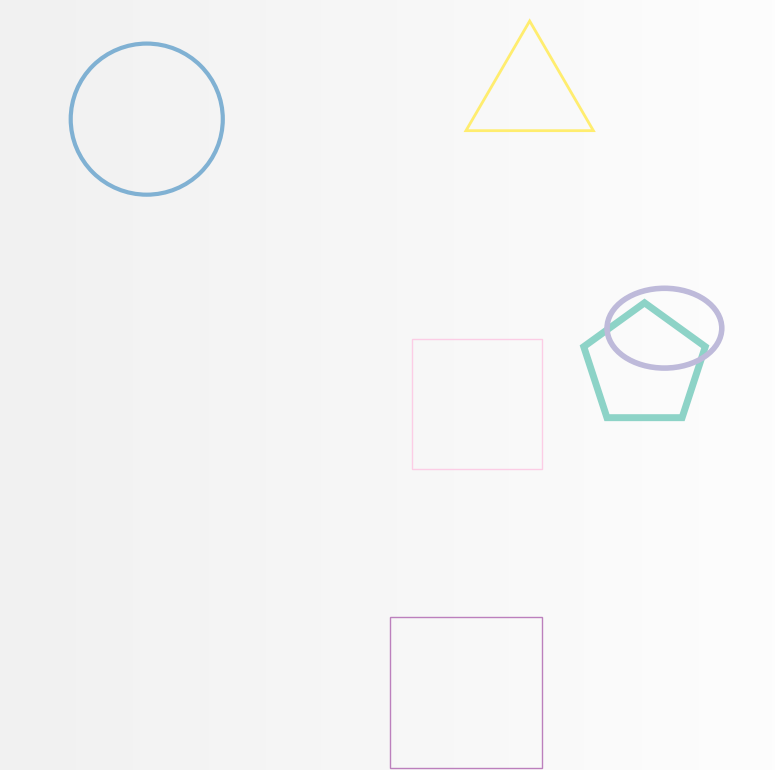[{"shape": "pentagon", "thickness": 2.5, "radius": 0.41, "center": [0.832, 0.524]}, {"shape": "oval", "thickness": 2, "radius": 0.37, "center": [0.857, 0.574]}, {"shape": "circle", "thickness": 1.5, "radius": 0.49, "center": [0.189, 0.845]}, {"shape": "square", "thickness": 0.5, "radius": 0.42, "center": [0.615, 0.475]}, {"shape": "square", "thickness": 0.5, "radius": 0.49, "center": [0.601, 0.101]}, {"shape": "triangle", "thickness": 1, "radius": 0.47, "center": [0.683, 0.878]}]